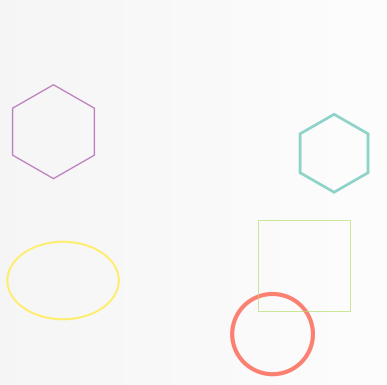[{"shape": "hexagon", "thickness": 2, "radius": 0.51, "center": [0.862, 0.602]}, {"shape": "circle", "thickness": 3, "radius": 0.52, "center": [0.703, 0.132]}, {"shape": "square", "thickness": 0.5, "radius": 0.59, "center": [0.784, 0.309]}, {"shape": "hexagon", "thickness": 1, "radius": 0.61, "center": [0.138, 0.658]}, {"shape": "oval", "thickness": 1.5, "radius": 0.72, "center": [0.163, 0.271]}]